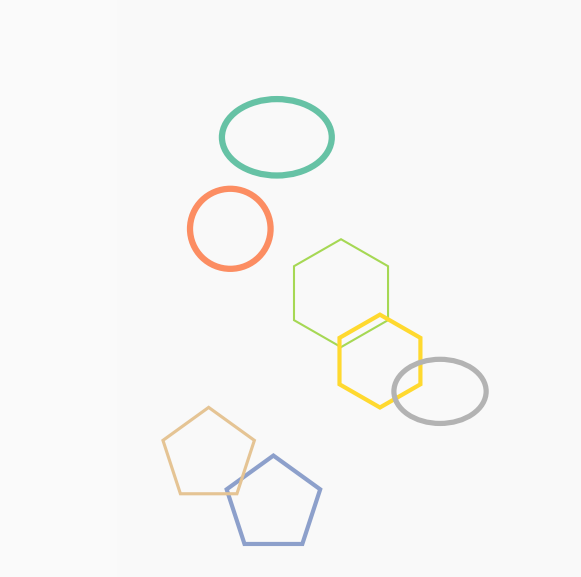[{"shape": "oval", "thickness": 3, "radius": 0.47, "center": [0.476, 0.761]}, {"shape": "circle", "thickness": 3, "radius": 0.35, "center": [0.396, 0.603]}, {"shape": "pentagon", "thickness": 2, "radius": 0.42, "center": [0.47, 0.126]}, {"shape": "hexagon", "thickness": 1, "radius": 0.47, "center": [0.587, 0.491]}, {"shape": "hexagon", "thickness": 2, "radius": 0.4, "center": [0.654, 0.374]}, {"shape": "pentagon", "thickness": 1.5, "radius": 0.41, "center": [0.359, 0.211]}, {"shape": "oval", "thickness": 2.5, "radius": 0.4, "center": [0.757, 0.321]}]